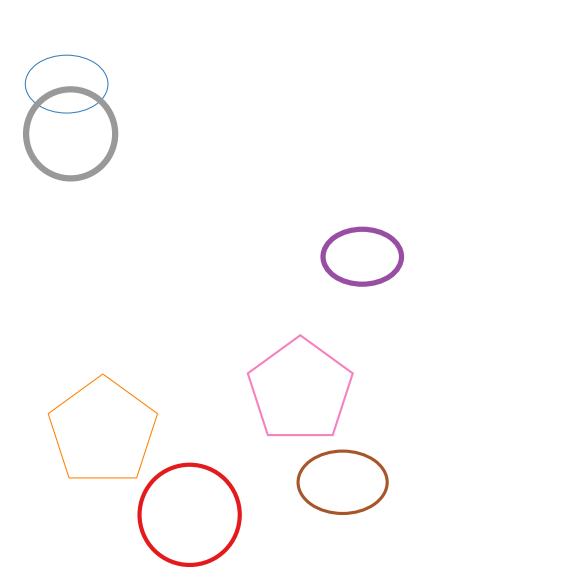[{"shape": "circle", "thickness": 2, "radius": 0.43, "center": [0.328, 0.108]}, {"shape": "oval", "thickness": 0.5, "radius": 0.36, "center": [0.115, 0.853]}, {"shape": "oval", "thickness": 2.5, "radius": 0.34, "center": [0.627, 0.555]}, {"shape": "pentagon", "thickness": 0.5, "radius": 0.5, "center": [0.178, 0.252]}, {"shape": "oval", "thickness": 1.5, "radius": 0.39, "center": [0.593, 0.164]}, {"shape": "pentagon", "thickness": 1, "radius": 0.48, "center": [0.52, 0.323]}, {"shape": "circle", "thickness": 3, "radius": 0.39, "center": [0.122, 0.767]}]